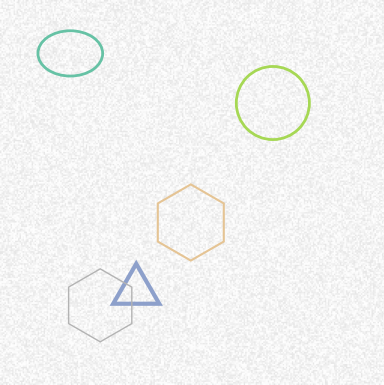[{"shape": "oval", "thickness": 2, "radius": 0.42, "center": [0.183, 0.861]}, {"shape": "triangle", "thickness": 3, "radius": 0.35, "center": [0.354, 0.246]}, {"shape": "circle", "thickness": 2, "radius": 0.47, "center": [0.709, 0.732]}, {"shape": "hexagon", "thickness": 1.5, "radius": 0.49, "center": [0.496, 0.422]}, {"shape": "hexagon", "thickness": 1, "radius": 0.47, "center": [0.26, 0.207]}]